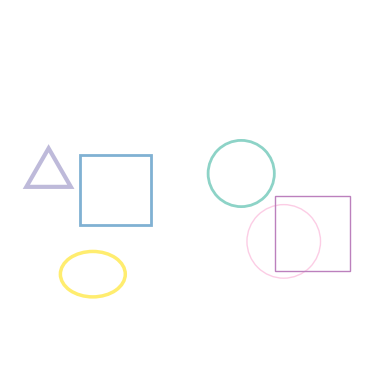[{"shape": "circle", "thickness": 2, "radius": 0.43, "center": [0.627, 0.549]}, {"shape": "triangle", "thickness": 3, "radius": 0.33, "center": [0.126, 0.548]}, {"shape": "square", "thickness": 2, "radius": 0.46, "center": [0.3, 0.507]}, {"shape": "circle", "thickness": 1, "radius": 0.48, "center": [0.737, 0.373]}, {"shape": "square", "thickness": 1, "radius": 0.48, "center": [0.812, 0.394]}, {"shape": "oval", "thickness": 2.5, "radius": 0.42, "center": [0.241, 0.288]}]